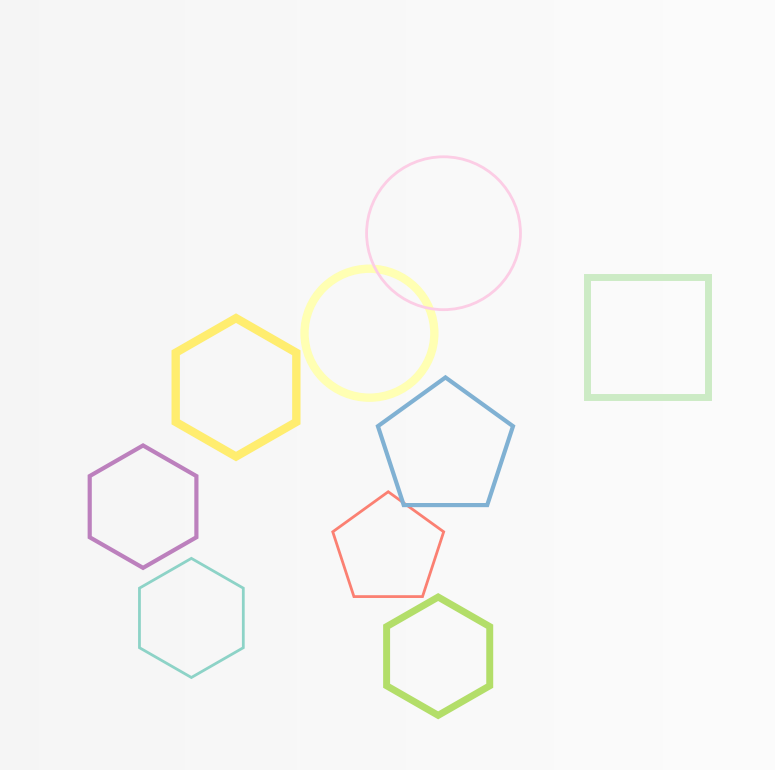[{"shape": "hexagon", "thickness": 1, "radius": 0.39, "center": [0.247, 0.197]}, {"shape": "circle", "thickness": 3, "radius": 0.42, "center": [0.477, 0.567]}, {"shape": "pentagon", "thickness": 1, "radius": 0.38, "center": [0.501, 0.286]}, {"shape": "pentagon", "thickness": 1.5, "radius": 0.46, "center": [0.575, 0.418]}, {"shape": "hexagon", "thickness": 2.5, "radius": 0.38, "center": [0.565, 0.148]}, {"shape": "circle", "thickness": 1, "radius": 0.5, "center": [0.572, 0.697]}, {"shape": "hexagon", "thickness": 1.5, "radius": 0.4, "center": [0.185, 0.342]}, {"shape": "square", "thickness": 2.5, "radius": 0.39, "center": [0.836, 0.562]}, {"shape": "hexagon", "thickness": 3, "radius": 0.45, "center": [0.305, 0.497]}]